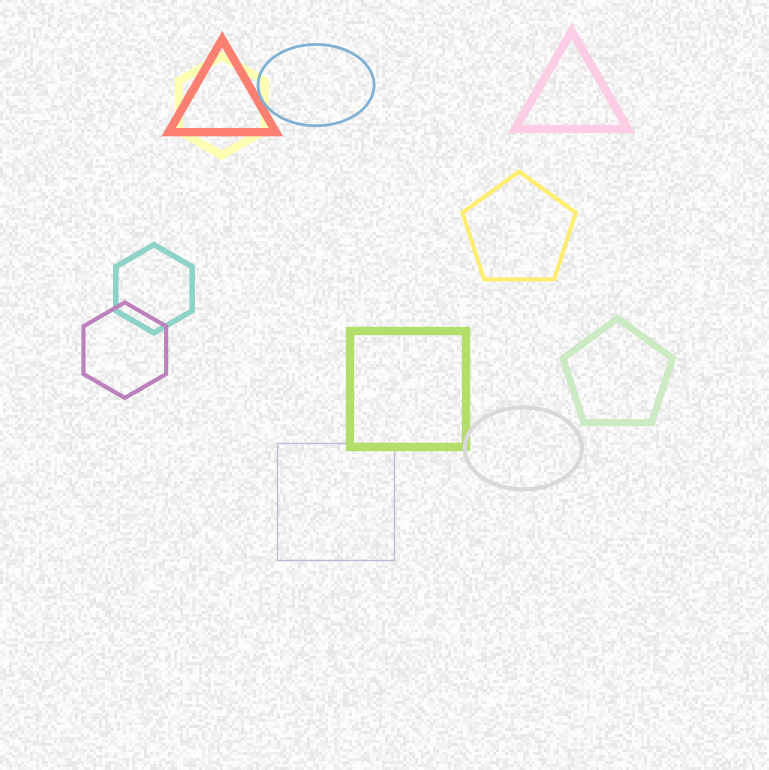[{"shape": "hexagon", "thickness": 2, "radius": 0.29, "center": [0.2, 0.625]}, {"shape": "hexagon", "thickness": 3, "radius": 0.32, "center": [0.288, 0.863]}, {"shape": "square", "thickness": 0.5, "radius": 0.38, "center": [0.436, 0.349]}, {"shape": "triangle", "thickness": 3, "radius": 0.4, "center": [0.289, 0.869]}, {"shape": "oval", "thickness": 1, "radius": 0.38, "center": [0.41, 0.889]}, {"shape": "square", "thickness": 3, "radius": 0.38, "center": [0.529, 0.495]}, {"shape": "triangle", "thickness": 3, "radius": 0.42, "center": [0.742, 0.875]}, {"shape": "oval", "thickness": 1.5, "radius": 0.38, "center": [0.68, 0.418]}, {"shape": "hexagon", "thickness": 1.5, "radius": 0.31, "center": [0.162, 0.545]}, {"shape": "pentagon", "thickness": 2.5, "radius": 0.37, "center": [0.802, 0.512]}, {"shape": "pentagon", "thickness": 1.5, "radius": 0.39, "center": [0.674, 0.7]}]